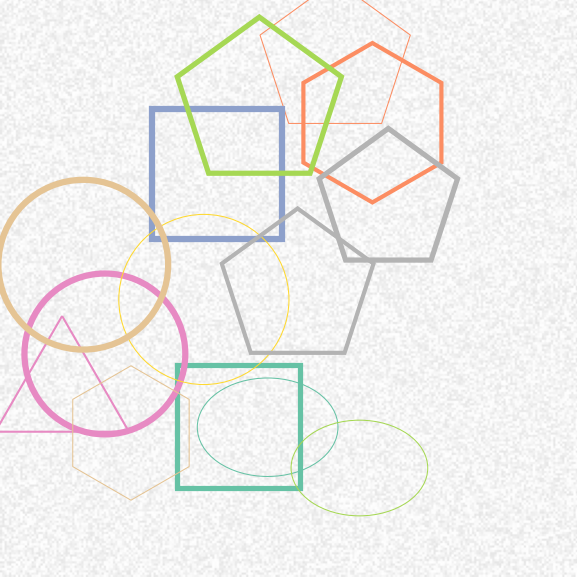[{"shape": "oval", "thickness": 0.5, "radius": 0.61, "center": [0.463, 0.259]}, {"shape": "square", "thickness": 2.5, "radius": 0.53, "center": [0.414, 0.261]}, {"shape": "hexagon", "thickness": 2, "radius": 0.69, "center": [0.645, 0.787]}, {"shape": "pentagon", "thickness": 0.5, "radius": 0.68, "center": [0.58, 0.896]}, {"shape": "square", "thickness": 3, "radius": 0.56, "center": [0.376, 0.698]}, {"shape": "triangle", "thickness": 1, "radius": 0.67, "center": [0.108, 0.318]}, {"shape": "circle", "thickness": 3, "radius": 0.7, "center": [0.182, 0.386]}, {"shape": "oval", "thickness": 0.5, "radius": 0.59, "center": [0.622, 0.189]}, {"shape": "pentagon", "thickness": 2.5, "radius": 0.75, "center": [0.449, 0.82]}, {"shape": "circle", "thickness": 0.5, "radius": 0.74, "center": [0.353, 0.481]}, {"shape": "hexagon", "thickness": 0.5, "radius": 0.58, "center": [0.227, 0.249]}, {"shape": "circle", "thickness": 3, "radius": 0.73, "center": [0.144, 0.541]}, {"shape": "pentagon", "thickness": 2.5, "radius": 0.63, "center": [0.672, 0.651]}, {"shape": "pentagon", "thickness": 2, "radius": 0.69, "center": [0.515, 0.5]}]